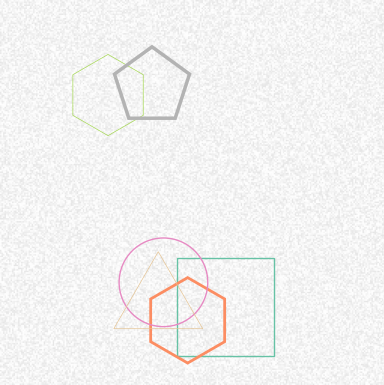[{"shape": "square", "thickness": 1, "radius": 0.63, "center": [0.587, 0.203]}, {"shape": "hexagon", "thickness": 2, "radius": 0.55, "center": [0.487, 0.168]}, {"shape": "circle", "thickness": 1, "radius": 0.58, "center": [0.425, 0.267]}, {"shape": "hexagon", "thickness": 0.5, "radius": 0.53, "center": [0.281, 0.753]}, {"shape": "triangle", "thickness": 0.5, "radius": 0.67, "center": [0.411, 0.213]}, {"shape": "pentagon", "thickness": 2.5, "radius": 0.51, "center": [0.395, 0.776]}]